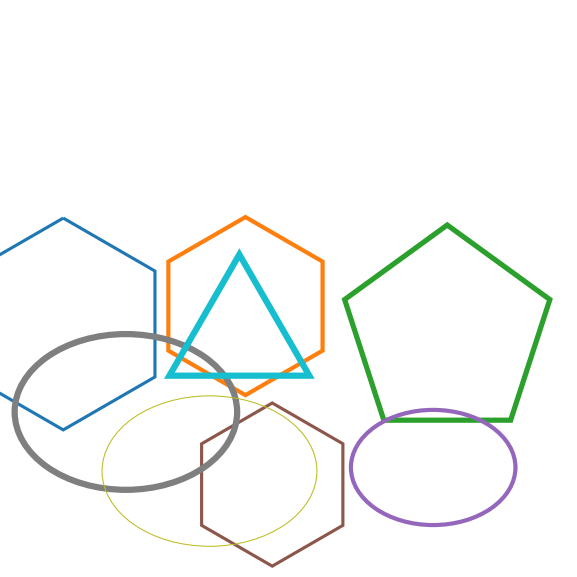[{"shape": "hexagon", "thickness": 1.5, "radius": 0.92, "center": [0.11, 0.438]}, {"shape": "hexagon", "thickness": 2, "radius": 0.77, "center": [0.425, 0.469]}, {"shape": "pentagon", "thickness": 2.5, "radius": 0.93, "center": [0.774, 0.423]}, {"shape": "oval", "thickness": 2, "radius": 0.71, "center": [0.75, 0.19]}, {"shape": "hexagon", "thickness": 1.5, "radius": 0.71, "center": [0.471, 0.16]}, {"shape": "oval", "thickness": 3, "radius": 0.96, "center": [0.218, 0.286]}, {"shape": "oval", "thickness": 0.5, "radius": 0.93, "center": [0.363, 0.183]}, {"shape": "triangle", "thickness": 3, "radius": 0.7, "center": [0.414, 0.419]}]